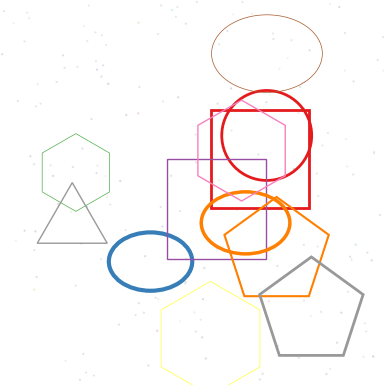[{"shape": "circle", "thickness": 2, "radius": 0.58, "center": [0.693, 0.648]}, {"shape": "square", "thickness": 2, "radius": 0.64, "center": [0.675, 0.587]}, {"shape": "oval", "thickness": 3, "radius": 0.54, "center": [0.391, 0.321]}, {"shape": "hexagon", "thickness": 0.5, "radius": 0.5, "center": [0.197, 0.552]}, {"shape": "square", "thickness": 1, "radius": 0.65, "center": [0.562, 0.456]}, {"shape": "pentagon", "thickness": 1.5, "radius": 0.71, "center": [0.718, 0.346]}, {"shape": "oval", "thickness": 2.5, "radius": 0.58, "center": [0.638, 0.421]}, {"shape": "hexagon", "thickness": 0.5, "radius": 0.74, "center": [0.547, 0.121]}, {"shape": "oval", "thickness": 0.5, "radius": 0.72, "center": [0.693, 0.861]}, {"shape": "hexagon", "thickness": 1, "radius": 0.65, "center": [0.627, 0.609]}, {"shape": "pentagon", "thickness": 2, "radius": 0.71, "center": [0.809, 0.191]}, {"shape": "triangle", "thickness": 1, "radius": 0.52, "center": [0.188, 0.421]}]